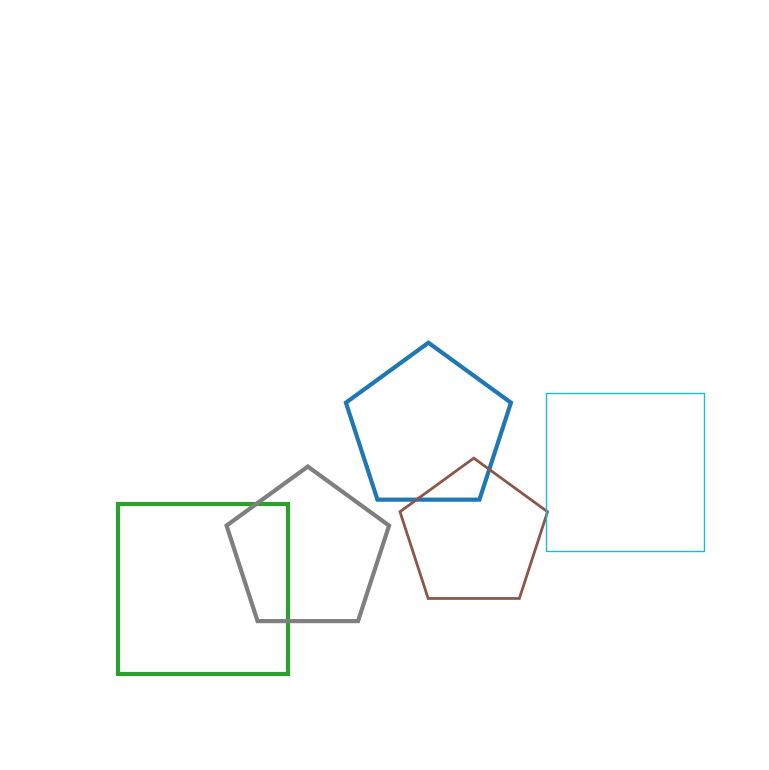[{"shape": "pentagon", "thickness": 1.5, "radius": 0.56, "center": [0.556, 0.442]}, {"shape": "square", "thickness": 1.5, "radius": 0.55, "center": [0.264, 0.235]}, {"shape": "pentagon", "thickness": 1, "radius": 0.5, "center": [0.615, 0.304]}, {"shape": "pentagon", "thickness": 1.5, "radius": 0.55, "center": [0.4, 0.283]}, {"shape": "square", "thickness": 0.5, "radius": 0.51, "center": [0.811, 0.387]}]